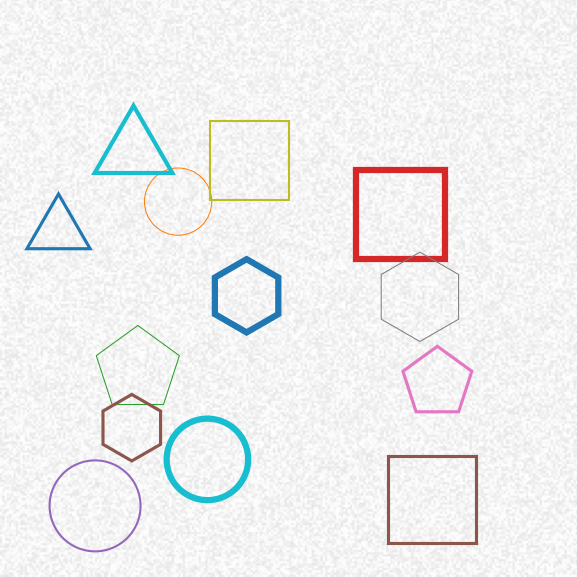[{"shape": "hexagon", "thickness": 3, "radius": 0.32, "center": [0.427, 0.487]}, {"shape": "triangle", "thickness": 1.5, "radius": 0.32, "center": [0.101, 0.6]}, {"shape": "circle", "thickness": 0.5, "radius": 0.29, "center": [0.308, 0.65]}, {"shape": "pentagon", "thickness": 0.5, "radius": 0.38, "center": [0.239, 0.36]}, {"shape": "square", "thickness": 3, "radius": 0.39, "center": [0.693, 0.627]}, {"shape": "circle", "thickness": 1, "radius": 0.39, "center": [0.165, 0.123]}, {"shape": "square", "thickness": 1.5, "radius": 0.38, "center": [0.748, 0.134]}, {"shape": "hexagon", "thickness": 1.5, "radius": 0.29, "center": [0.228, 0.259]}, {"shape": "pentagon", "thickness": 1.5, "radius": 0.31, "center": [0.757, 0.337]}, {"shape": "hexagon", "thickness": 0.5, "radius": 0.39, "center": [0.727, 0.485]}, {"shape": "square", "thickness": 1, "radius": 0.34, "center": [0.432, 0.721]}, {"shape": "circle", "thickness": 3, "radius": 0.35, "center": [0.359, 0.204]}, {"shape": "triangle", "thickness": 2, "radius": 0.39, "center": [0.231, 0.738]}]